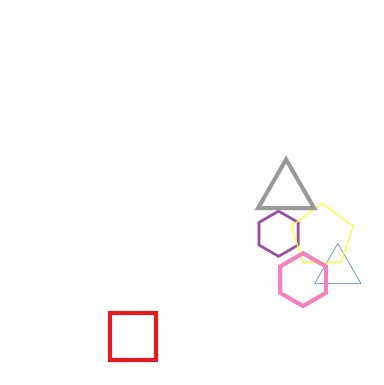[{"shape": "square", "thickness": 3, "radius": 0.3, "center": [0.345, 0.125]}, {"shape": "triangle", "thickness": 0.5, "radius": 0.35, "center": [0.877, 0.298]}, {"shape": "hexagon", "thickness": 2, "radius": 0.29, "center": [0.724, 0.393]}, {"shape": "pentagon", "thickness": 1, "radius": 0.42, "center": [0.837, 0.387]}, {"shape": "hexagon", "thickness": 3, "radius": 0.34, "center": [0.787, 0.274]}, {"shape": "triangle", "thickness": 3, "radius": 0.42, "center": [0.743, 0.502]}]